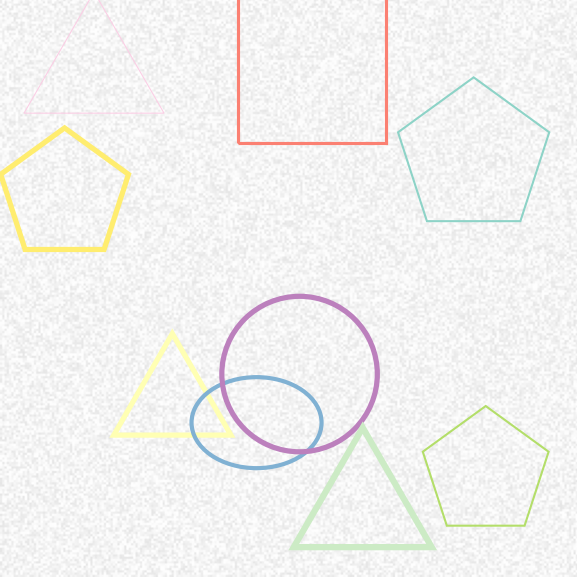[{"shape": "pentagon", "thickness": 1, "radius": 0.69, "center": [0.82, 0.728]}, {"shape": "triangle", "thickness": 2.5, "radius": 0.59, "center": [0.298, 0.304]}, {"shape": "square", "thickness": 1.5, "radius": 0.64, "center": [0.54, 0.88]}, {"shape": "oval", "thickness": 2, "radius": 0.56, "center": [0.444, 0.267]}, {"shape": "pentagon", "thickness": 1, "radius": 0.57, "center": [0.841, 0.182]}, {"shape": "triangle", "thickness": 0.5, "radius": 0.7, "center": [0.163, 0.873]}, {"shape": "circle", "thickness": 2.5, "radius": 0.67, "center": [0.519, 0.351]}, {"shape": "triangle", "thickness": 3, "radius": 0.69, "center": [0.628, 0.121]}, {"shape": "pentagon", "thickness": 2.5, "radius": 0.58, "center": [0.112, 0.661]}]